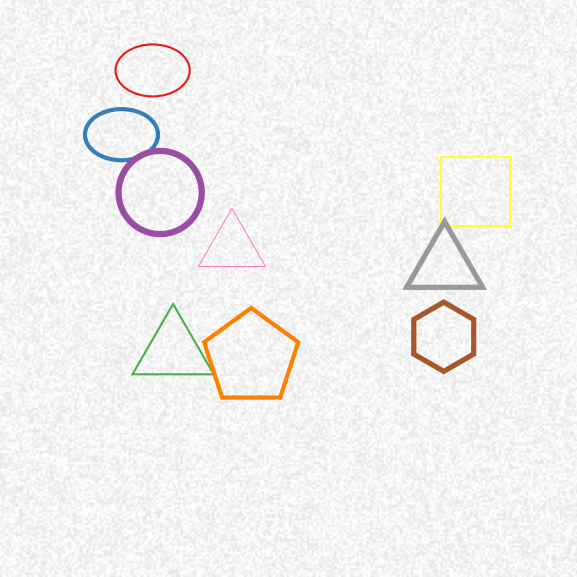[{"shape": "oval", "thickness": 1, "radius": 0.32, "center": [0.264, 0.877]}, {"shape": "oval", "thickness": 2, "radius": 0.32, "center": [0.21, 0.766]}, {"shape": "triangle", "thickness": 1, "radius": 0.41, "center": [0.3, 0.392]}, {"shape": "circle", "thickness": 3, "radius": 0.36, "center": [0.277, 0.666]}, {"shape": "pentagon", "thickness": 2, "radius": 0.43, "center": [0.435, 0.38]}, {"shape": "square", "thickness": 1, "radius": 0.3, "center": [0.823, 0.667]}, {"shape": "hexagon", "thickness": 2.5, "radius": 0.3, "center": [0.768, 0.416]}, {"shape": "triangle", "thickness": 0.5, "radius": 0.34, "center": [0.402, 0.571]}, {"shape": "triangle", "thickness": 2.5, "radius": 0.38, "center": [0.77, 0.54]}]